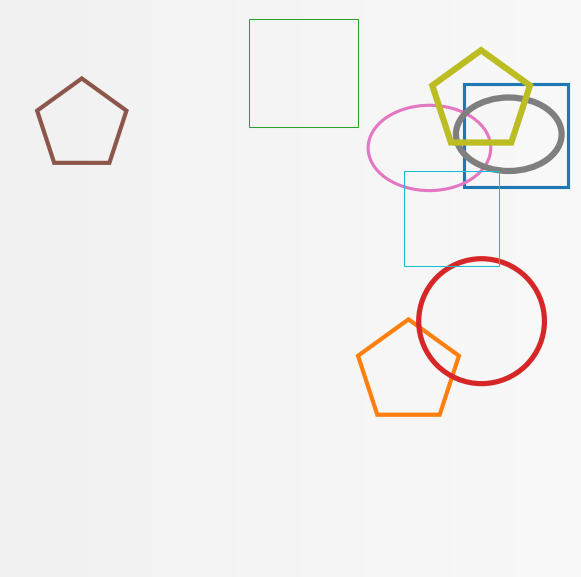[{"shape": "square", "thickness": 1.5, "radius": 0.45, "center": [0.888, 0.764]}, {"shape": "pentagon", "thickness": 2, "radius": 0.46, "center": [0.703, 0.355]}, {"shape": "square", "thickness": 0.5, "radius": 0.47, "center": [0.522, 0.872]}, {"shape": "circle", "thickness": 2.5, "radius": 0.54, "center": [0.829, 0.443]}, {"shape": "pentagon", "thickness": 2, "radius": 0.4, "center": [0.141, 0.783]}, {"shape": "oval", "thickness": 1.5, "radius": 0.53, "center": [0.739, 0.743]}, {"shape": "oval", "thickness": 3, "radius": 0.45, "center": [0.875, 0.767]}, {"shape": "pentagon", "thickness": 3, "radius": 0.44, "center": [0.828, 0.824]}, {"shape": "square", "thickness": 0.5, "radius": 0.41, "center": [0.777, 0.621]}]